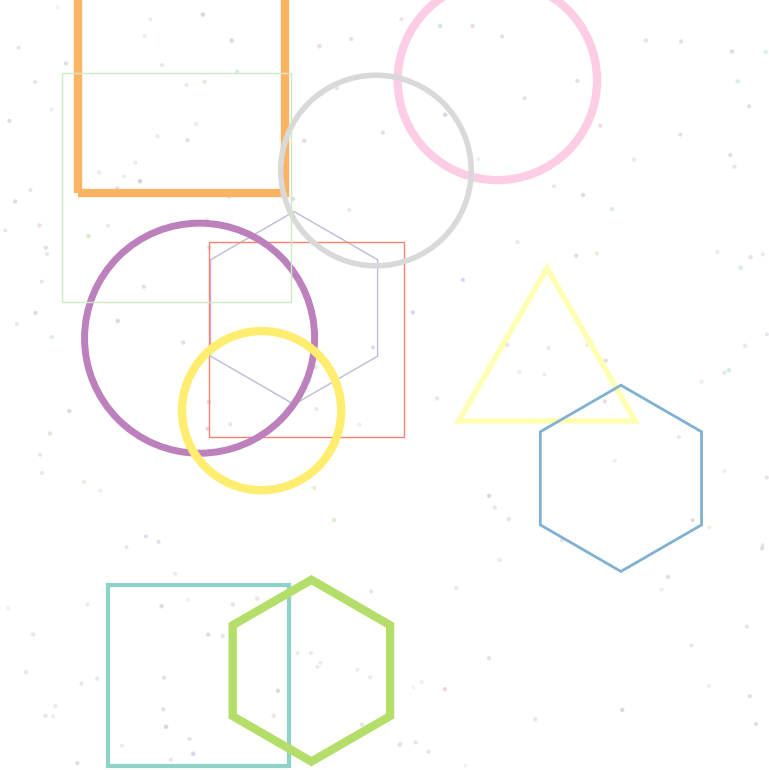[{"shape": "square", "thickness": 1.5, "radius": 0.59, "center": [0.258, 0.123]}, {"shape": "triangle", "thickness": 2, "radius": 0.66, "center": [0.71, 0.519]}, {"shape": "hexagon", "thickness": 0.5, "radius": 0.63, "center": [0.382, 0.6]}, {"shape": "square", "thickness": 0.5, "radius": 0.63, "center": [0.398, 0.559]}, {"shape": "hexagon", "thickness": 1, "radius": 0.6, "center": [0.806, 0.379]}, {"shape": "square", "thickness": 3, "radius": 0.67, "center": [0.236, 0.884]}, {"shape": "hexagon", "thickness": 3, "radius": 0.59, "center": [0.404, 0.129]}, {"shape": "circle", "thickness": 3, "radius": 0.65, "center": [0.646, 0.896]}, {"shape": "circle", "thickness": 2, "radius": 0.62, "center": [0.488, 0.779]}, {"shape": "circle", "thickness": 2.5, "radius": 0.75, "center": [0.259, 0.561]}, {"shape": "square", "thickness": 0.5, "radius": 0.74, "center": [0.229, 0.756]}, {"shape": "circle", "thickness": 3, "radius": 0.52, "center": [0.34, 0.467]}]